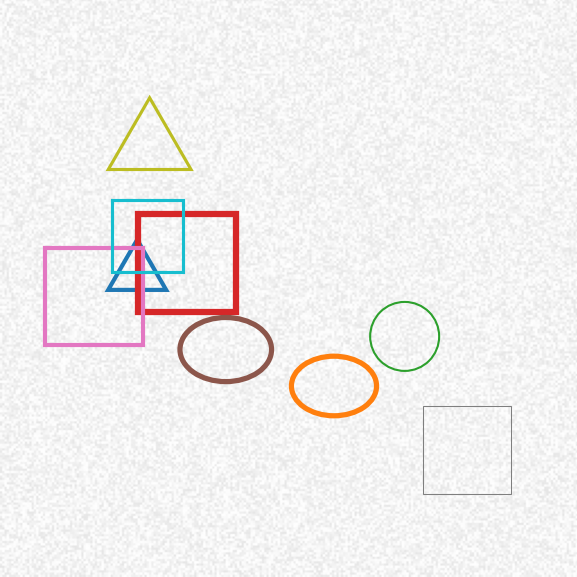[{"shape": "triangle", "thickness": 2, "radius": 0.29, "center": [0.238, 0.526]}, {"shape": "oval", "thickness": 2.5, "radius": 0.37, "center": [0.578, 0.331]}, {"shape": "circle", "thickness": 1, "radius": 0.3, "center": [0.701, 0.417]}, {"shape": "square", "thickness": 3, "radius": 0.42, "center": [0.324, 0.544]}, {"shape": "oval", "thickness": 2.5, "radius": 0.4, "center": [0.391, 0.394]}, {"shape": "square", "thickness": 2, "radius": 0.42, "center": [0.163, 0.486]}, {"shape": "square", "thickness": 0.5, "radius": 0.38, "center": [0.808, 0.22]}, {"shape": "triangle", "thickness": 1.5, "radius": 0.41, "center": [0.259, 0.747]}, {"shape": "square", "thickness": 1.5, "radius": 0.31, "center": [0.255, 0.591]}]